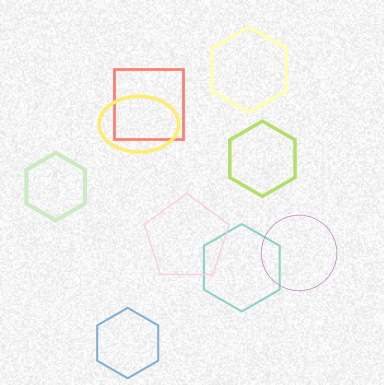[{"shape": "hexagon", "thickness": 1.5, "radius": 0.57, "center": [0.628, 0.305]}, {"shape": "hexagon", "thickness": 2.5, "radius": 0.55, "center": [0.647, 0.819]}, {"shape": "square", "thickness": 2, "radius": 0.45, "center": [0.385, 0.73]}, {"shape": "hexagon", "thickness": 1.5, "radius": 0.46, "center": [0.332, 0.109]}, {"shape": "hexagon", "thickness": 2.5, "radius": 0.49, "center": [0.682, 0.588]}, {"shape": "pentagon", "thickness": 1, "radius": 0.58, "center": [0.485, 0.381]}, {"shape": "circle", "thickness": 0.5, "radius": 0.49, "center": [0.777, 0.343]}, {"shape": "hexagon", "thickness": 3, "radius": 0.44, "center": [0.145, 0.515]}, {"shape": "oval", "thickness": 2.5, "radius": 0.52, "center": [0.361, 0.677]}]